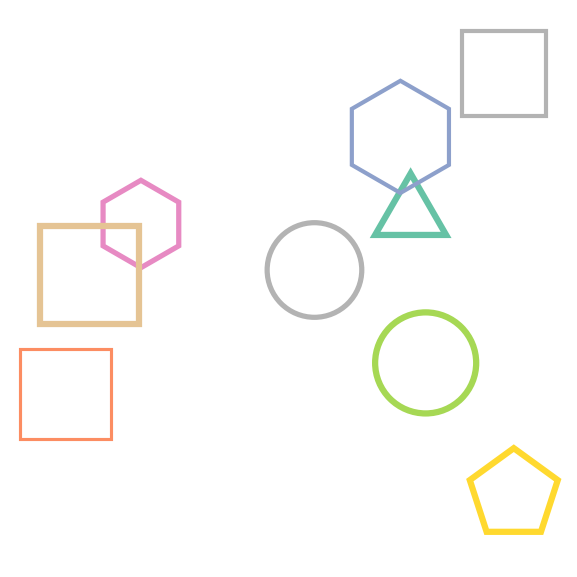[{"shape": "triangle", "thickness": 3, "radius": 0.35, "center": [0.711, 0.628]}, {"shape": "square", "thickness": 1.5, "radius": 0.39, "center": [0.114, 0.317]}, {"shape": "hexagon", "thickness": 2, "radius": 0.49, "center": [0.693, 0.762]}, {"shape": "hexagon", "thickness": 2.5, "radius": 0.38, "center": [0.244, 0.611]}, {"shape": "circle", "thickness": 3, "radius": 0.44, "center": [0.737, 0.371]}, {"shape": "pentagon", "thickness": 3, "radius": 0.4, "center": [0.89, 0.143]}, {"shape": "square", "thickness": 3, "radius": 0.42, "center": [0.155, 0.522]}, {"shape": "circle", "thickness": 2.5, "radius": 0.41, "center": [0.545, 0.532]}, {"shape": "square", "thickness": 2, "radius": 0.37, "center": [0.873, 0.872]}]